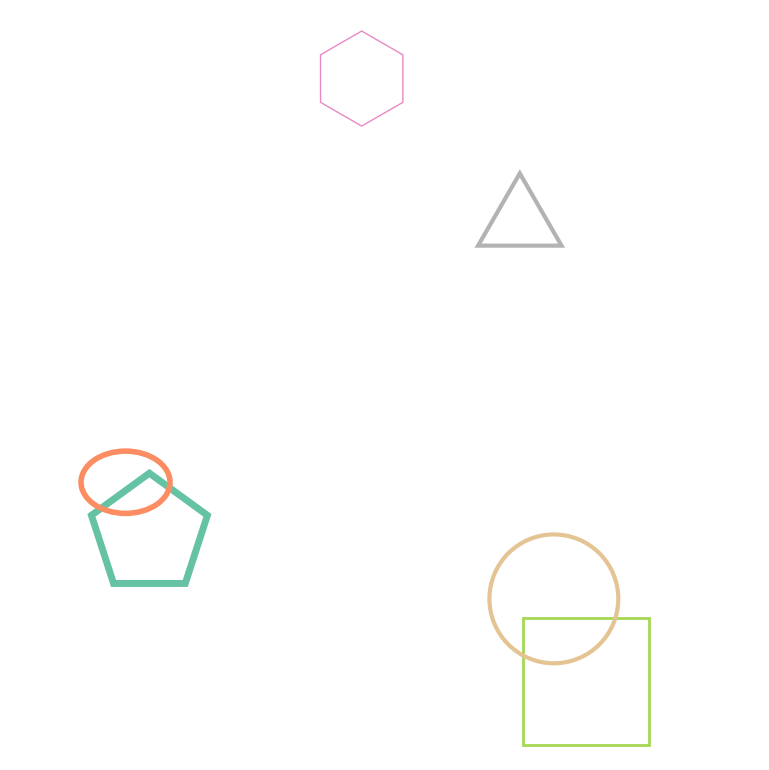[{"shape": "pentagon", "thickness": 2.5, "radius": 0.4, "center": [0.194, 0.306]}, {"shape": "oval", "thickness": 2, "radius": 0.29, "center": [0.163, 0.374]}, {"shape": "hexagon", "thickness": 0.5, "radius": 0.31, "center": [0.47, 0.898]}, {"shape": "square", "thickness": 1, "radius": 0.41, "center": [0.761, 0.115]}, {"shape": "circle", "thickness": 1.5, "radius": 0.42, "center": [0.719, 0.222]}, {"shape": "triangle", "thickness": 1.5, "radius": 0.31, "center": [0.675, 0.712]}]